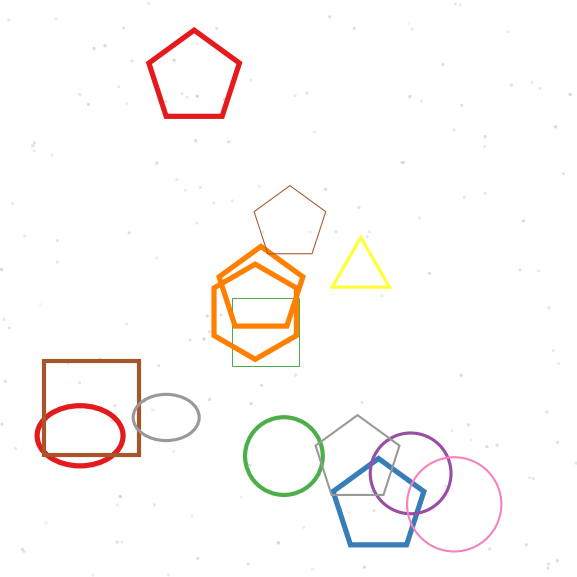[{"shape": "pentagon", "thickness": 2.5, "radius": 0.41, "center": [0.336, 0.864]}, {"shape": "oval", "thickness": 2.5, "radius": 0.37, "center": [0.139, 0.245]}, {"shape": "pentagon", "thickness": 2.5, "radius": 0.41, "center": [0.655, 0.123]}, {"shape": "circle", "thickness": 2, "radius": 0.34, "center": [0.492, 0.209]}, {"shape": "square", "thickness": 0.5, "radius": 0.29, "center": [0.46, 0.425]}, {"shape": "circle", "thickness": 1.5, "radius": 0.35, "center": [0.711, 0.179]}, {"shape": "hexagon", "thickness": 2.5, "radius": 0.41, "center": [0.442, 0.459]}, {"shape": "pentagon", "thickness": 2.5, "radius": 0.38, "center": [0.452, 0.496]}, {"shape": "triangle", "thickness": 1.5, "radius": 0.29, "center": [0.625, 0.531]}, {"shape": "square", "thickness": 2, "radius": 0.41, "center": [0.158, 0.292]}, {"shape": "pentagon", "thickness": 0.5, "radius": 0.33, "center": [0.502, 0.612]}, {"shape": "circle", "thickness": 1, "radius": 0.41, "center": [0.787, 0.126]}, {"shape": "oval", "thickness": 1.5, "radius": 0.29, "center": [0.288, 0.276]}, {"shape": "pentagon", "thickness": 1, "radius": 0.38, "center": [0.619, 0.204]}]